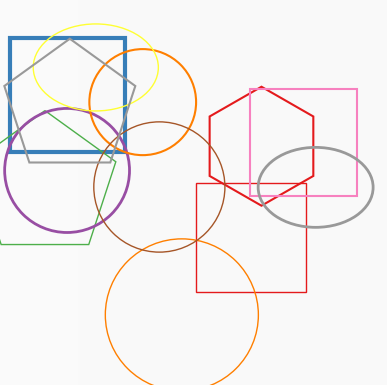[{"shape": "hexagon", "thickness": 1.5, "radius": 0.77, "center": [0.675, 0.62]}, {"shape": "square", "thickness": 1, "radius": 0.71, "center": [0.647, 0.383]}, {"shape": "square", "thickness": 3, "radius": 0.74, "center": [0.174, 0.753]}, {"shape": "pentagon", "thickness": 1, "radius": 0.96, "center": [0.116, 0.52]}, {"shape": "circle", "thickness": 2, "radius": 0.81, "center": [0.173, 0.557]}, {"shape": "circle", "thickness": 1, "radius": 0.99, "center": [0.469, 0.182]}, {"shape": "circle", "thickness": 1.5, "radius": 0.69, "center": [0.368, 0.735]}, {"shape": "oval", "thickness": 1, "radius": 0.81, "center": [0.247, 0.825]}, {"shape": "circle", "thickness": 1, "radius": 0.85, "center": [0.411, 0.514]}, {"shape": "square", "thickness": 1.5, "radius": 0.69, "center": [0.783, 0.629]}, {"shape": "pentagon", "thickness": 1.5, "radius": 0.89, "center": [0.18, 0.722]}, {"shape": "oval", "thickness": 2, "radius": 0.74, "center": [0.815, 0.513]}]